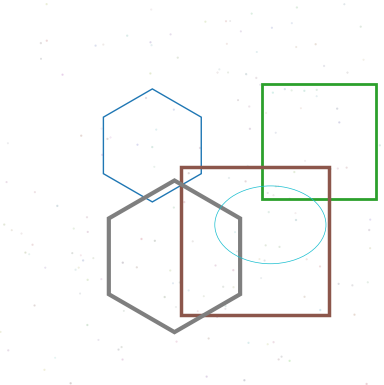[{"shape": "hexagon", "thickness": 1, "radius": 0.73, "center": [0.396, 0.622]}, {"shape": "square", "thickness": 2, "radius": 0.74, "center": [0.828, 0.632]}, {"shape": "square", "thickness": 2.5, "radius": 0.96, "center": [0.662, 0.374]}, {"shape": "hexagon", "thickness": 3, "radius": 0.98, "center": [0.453, 0.334]}, {"shape": "oval", "thickness": 0.5, "radius": 0.72, "center": [0.702, 0.416]}]